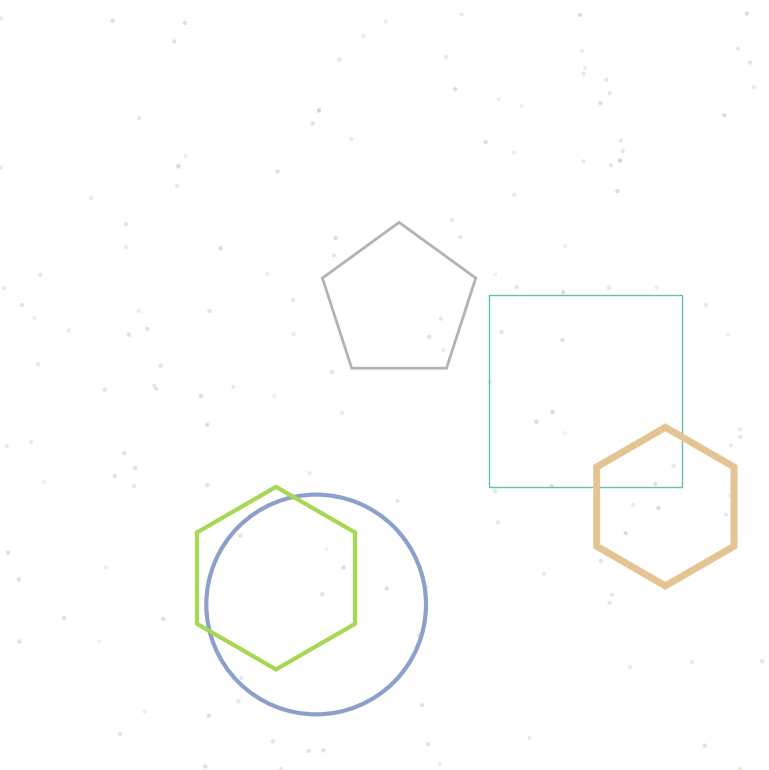[{"shape": "square", "thickness": 0.5, "radius": 0.63, "center": [0.761, 0.492]}, {"shape": "circle", "thickness": 1.5, "radius": 0.71, "center": [0.411, 0.215]}, {"shape": "hexagon", "thickness": 1.5, "radius": 0.59, "center": [0.358, 0.249]}, {"shape": "hexagon", "thickness": 2.5, "radius": 0.51, "center": [0.864, 0.342]}, {"shape": "pentagon", "thickness": 1, "radius": 0.52, "center": [0.518, 0.607]}]